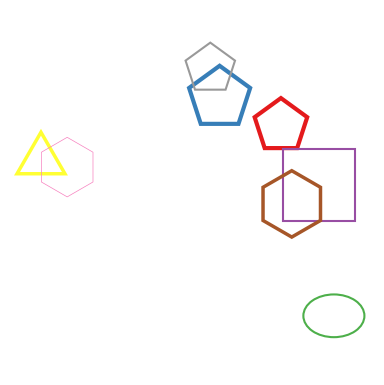[{"shape": "pentagon", "thickness": 3, "radius": 0.36, "center": [0.73, 0.673]}, {"shape": "pentagon", "thickness": 3, "radius": 0.42, "center": [0.57, 0.746]}, {"shape": "oval", "thickness": 1.5, "radius": 0.4, "center": [0.867, 0.18]}, {"shape": "square", "thickness": 1.5, "radius": 0.47, "center": [0.829, 0.519]}, {"shape": "triangle", "thickness": 2.5, "radius": 0.36, "center": [0.106, 0.585]}, {"shape": "hexagon", "thickness": 2.5, "radius": 0.43, "center": [0.758, 0.47]}, {"shape": "hexagon", "thickness": 0.5, "radius": 0.39, "center": [0.175, 0.566]}, {"shape": "pentagon", "thickness": 1.5, "radius": 0.34, "center": [0.546, 0.822]}]